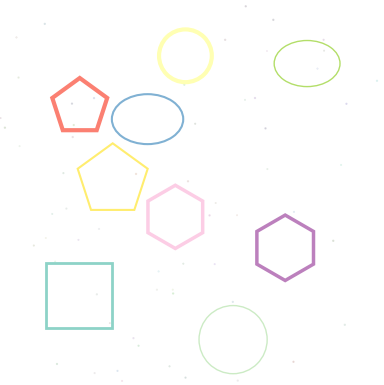[{"shape": "square", "thickness": 2, "radius": 0.43, "center": [0.204, 0.232]}, {"shape": "circle", "thickness": 3, "radius": 0.34, "center": [0.482, 0.855]}, {"shape": "pentagon", "thickness": 3, "radius": 0.37, "center": [0.207, 0.722]}, {"shape": "oval", "thickness": 1.5, "radius": 0.46, "center": [0.383, 0.691]}, {"shape": "oval", "thickness": 1, "radius": 0.43, "center": [0.798, 0.835]}, {"shape": "hexagon", "thickness": 2.5, "radius": 0.41, "center": [0.455, 0.437]}, {"shape": "hexagon", "thickness": 2.5, "radius": 0.42, "center": [0.741, 0.356]}, {"shape": "circle", "thickness": 1, "radius": 0.44, "center": [0.605, 0.118]}, {"shape": "pentagon", "thickness": 1.5, "radius": 0.48, "center": [0.293, 0.532]}]